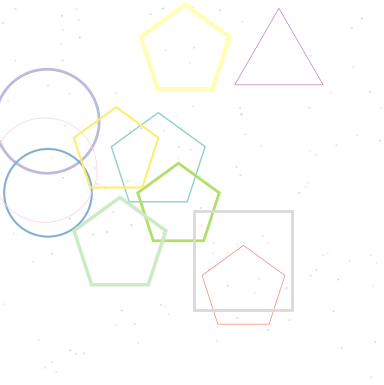[{"shape": "pentagon", "thickness": 1, "radius": 0.64, "center": [0.411, 0.579]}, {"shape": "pentagon", "thickness": 3, "radius": 0.61, "center": [0.481, 0.867]}, {"shape": "circle", "thickness": 2, "radius": 0.68, "center": [0.123, 0.685]}, {"shape": "pentagon", "thickness": 0.5, "radius": 0.57, "center": [0.632, 0.25]}, {"shape": "circle", "thickness": 1.5, "radius": 0.57, "center": [0.125, 0.499]}, {"shape": "pentagon", "thickness": 2, "radius": 0.56, "center": [0.464, 0.465]}, {"shape": "circle", "thickness": 0.5, "radius": 0.68, "center": [0.116, 0.558]}, {"shape": "square", "thickness": 2, "radius": 0.64, "center": [0.631, 0.323]}, {"shape": "triangle", "thickness": 0.5, "radius": 0.66, "center": [0.724, 0.846]}, {"shape": "pentagon", "thickness": 2.5, "radius": 0.63, "center": [0.312, 0.362]}, {"shape": "pentagon", "thickness": 1.5, "radius": 0.58, "center": [0.302, 0.606]}]